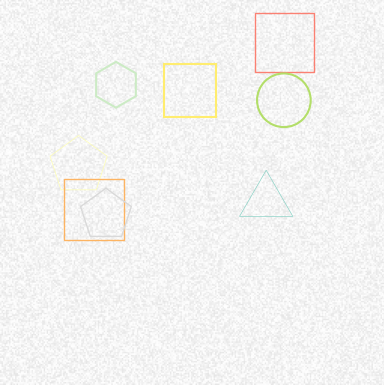[{"shape": "triangle", "thickness": 0.5, "radius": 0.4, "center": [0.691, 0.478]}, {"shape": "pentagon", "thickness": 0.5, "radius": 0.39, "center": [0.204, 0.57]}, {"shape": "square", "thickness": 1, "radius": 0.38, "center": [0.739, 0.89]}, {"shape": "square", "thickness": 1, "radius": 0.39, "center": [0.244, 0.456]}, {"shape": "circle", "thickness": 1.5, "radius": 0.35, "center": [0.737, 0.74]}, {"shape": "pentagon", "thickness": 1, "radius": 0.35, "center": [0.275, 0.442]}, {"shape": "hexagon", "thickness": 1.5, "radius": 0.3, "center": [0.301, 0.78]}, {"shape": "square", "thickness": 1.5, "radius": 0.34, "center": [0.492, 0.765]}]